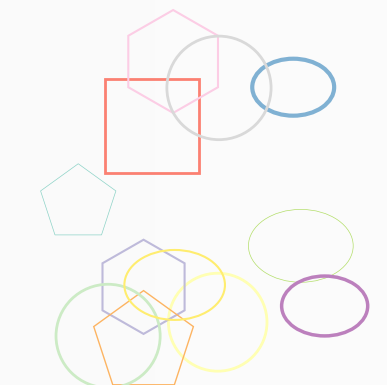[{"shape": "pentagon", "thickness": 0.5, "radius": 0.51, "center": [0.202, 0.473]}, {"shape": "circle", "thickness": 2, "radius": 0.64, "center": [0.562, 0.163]}, {"shape": "hexagon", "thickness": 1.5, "radius": 0.61, "center": [0.37, 0.255]}, {"shape": "square", "thickness": 2, "radius": 0.61, "center": [0.393, 0.673]}, {"shape": "oval", "thickness": 3, "radius": 0.53, "center": [0.757, 0.774]}, {"shape": "pentagon", "thickness": 1, "radius": 0.68, "center": [0.37, 0.11]}, {"shape": "oval", "thickness": 0.5, "radius": 0.68, "center": [0.776, 0.361]}, {"shape": "hexagon", "thickness": 1.5, "radius": 0.67, "center": [0.447, 0.84]}, {"shape": "circle", "thickness": 2, "radius": 0.67, "center": [0.565, 0.772]}, {"shape": "oval", "thickness": 2.5, "radius": 0.56, "center": [0.838, 0.205]}, {"shape": "circle", "thickness": 2, "radius": 0.67, "center": [0.279, 0.127]}, {"shape": "oval", "thickness": 1.5, "radius": 0.65, "center": [0.451, 0.26]}]